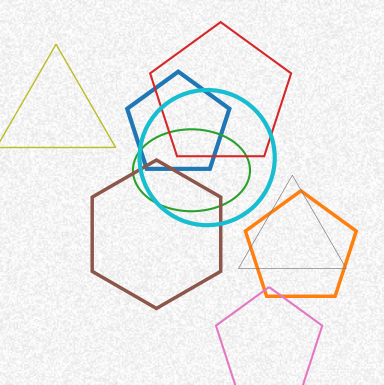[{"shape": "pentagon", "thickness": 3, "radius": 0.7, "center": [0.463, 0.674]}, {"shape": "pentagon", "thickness": 2.5, "radius": 0.76, "center": [0.781, 0.353]}, {"shape": "oval", "thickness": 1.5, "radius": 0.76, "center": [0.497, 0.558]}, {"shape": "pentagon", "thickness": 1.5, "radius": 0.96, "center": [0.573, 0.75]}, {"shape": "hexagon", "thickness": 2.5, "radius": 0.96, "center": [0.406, 0.392]}, {"shape": "pentagon", "thickness": 1.5, "radius": 0.73, "center": [0.699, 0.109]}, {"shape": "triangle", "thickness": 0.5, "radius": 0.81, "center": [0.759, 0.383]}, {"shape": "triangle", "thickness": 1, "radius": 0.89, "center": [0.146, 0.706]}, {"shape": "circle", "thickness": 3, "radius": 0.88, "center": [0.538, 0.591]}]